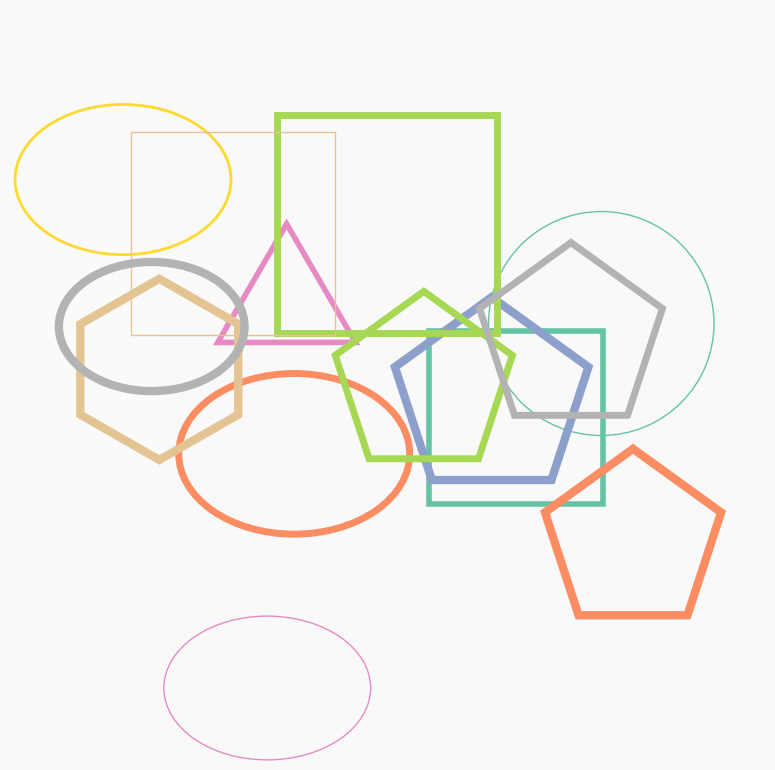[{"shape": "square", "thickness": 2, "radius": 0.56, "center": [0.666, 0.458]}, {"shape": "circle", "thickness": 0.5, "radius": 0.73, "center": [0.776, 0.58]}, {"shape": "pentagon", "thickness": 3, "radius": 0.6, "center": [0.817, 0.298]}, {"shape": "oval", "thickness": 2.5, "radius": 0.75, "center": [0.38, 0.411]}, {"shape": "pentagon", "thickness": 3, "radius": 0.66, "center": [0.634, 0.483]}, {"shape": "triangle", "thickness": 2, "radius": 0.51, "center": [0.37, 0.607]}, {"shape": "oval", "thickness": 0.5, "radius": 0.67, "center": [0.345, 0.107]}, {"shape": "pentagon", "thickness": 2.5, "radius": 0.6, "center": [0.547, 0.501]}, {"shape": "square", "thickness": 2.5, "radius": 0.71, "center": [0.5, 0.709]}, {"shape": "oval", "thickness": 1, "radius": 0.7, "center": [0.159, 0.767]}, {"shape": "square", "thickness": 0.5, "radius": 0.66, "center": [0.301, 0.697]}, {"shape": "hexagon", "thickness": 3, "radius": 0.59, "center": [0.206, 0.52]}, {"shape": "pentagon", "thickness": 2.5, "radius": 0.62, "center": [0.737, 0.561]}, {"shape": "oval", "thickness": 3, "radius": 0.6, "center": [0.196, 0.576]}]